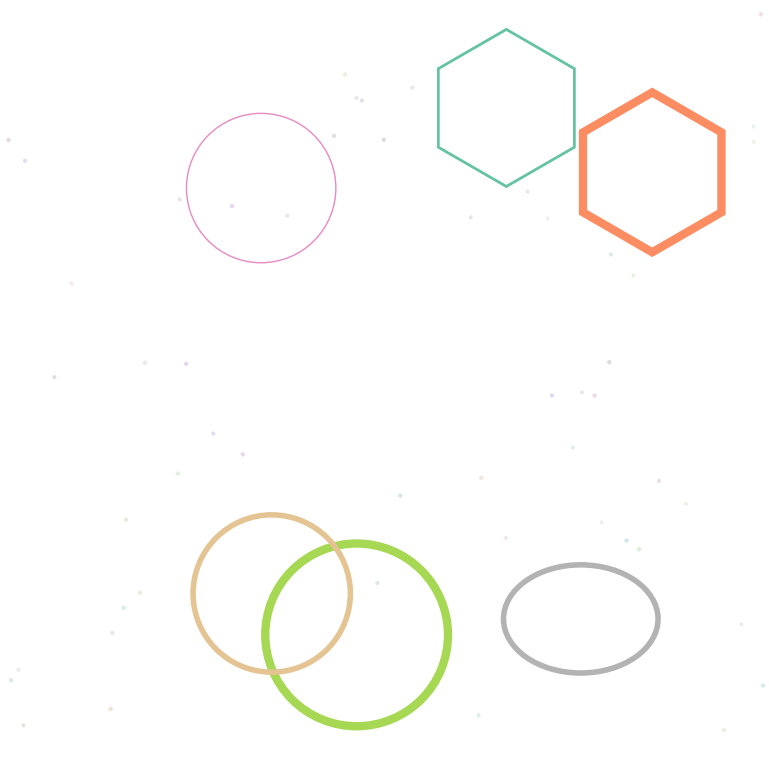[{"shape": "hexagon", "thickness": 1, "radius": 0.51, "center": [0.658, 0.86]}, {"shape": "hexagon", "thickness": 3, "radius": 0.52, "center": [0.847, 0.776]}, {"shape": "circle", "thickness": 0.5, "radius": 0.49, "center": [0.339, 0.756]}, {"shape": "circle", "thickness": 3, "radius": 0.59, "center": [0.463, 0.175]}, {"shape": "circle", "thickness": 2, "radius": 0.51, "center": [0.353, 0.229]}, {"shape": "oval", "thickness": 2, "radius": 0.5, "center": [0.754, 0.196]}]